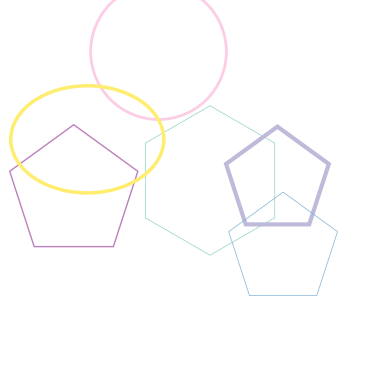[{"shape": "hexagon", "thickness": 0.5, "radius": 0.97, "center": [0.546, 0.531]}, {"shape": "pentagon", "thickness": 3, "radius": 0.7, "center": [0.721, 0.531]}, {"shape": "pentagon", "thickness": 0.5, "radius": 0.74, "center": [0.735, 0.352]}, {"shape": "circle", "thickness": 2, "radius": 0.88, "center": [0.412, 0.866]}, {"shape": "pentagon", "thickness": 1, "radius": 0.87, "center": [0.192, 0.501]}, {"shape": "oval", "thickness": 2.5, "radius": 0.99, "center": [0.227, 0.638]}]